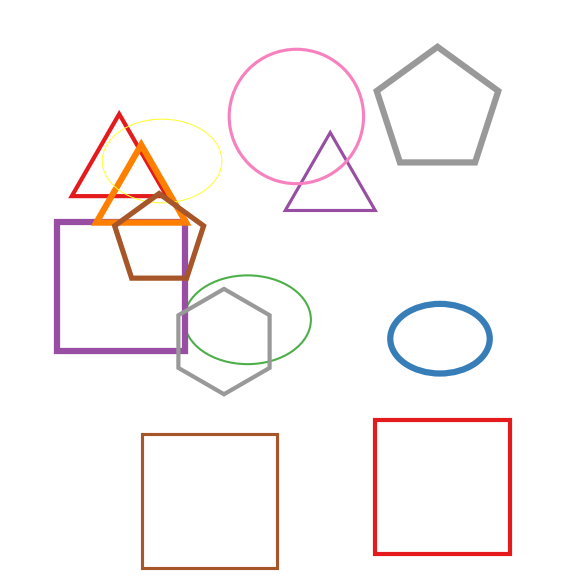[{"shape": "square", "thickness": 2, "radius": 0.58, "center": [0.766, 0.156]}, {"shape": "triangle", "thickness": 2, "radius": 0.47, "center": [0.206, 0.707]}, {"shape": "oval", "thickness": 3, "radius": 0.43, "center": [0.762, 0.413]}, {"shape": "oval", "thickness": 1, "radius": 0.55, "center": [0.429, 0.445]}, {"shape": "triangle", "thickness": 1.5, "radius": 0.45, "center": [0.572, 0.68]}, {"shape": "square", "thickness": 3, "radius": 0.56, "center": [0.209, 0.503]}, {"shape": "triangle", "thickness": 3, "radius": 0.45, "center": [0.245, 0.659]}, {"shape": "oval", "thickness": 0.5, "radius": 0.52, "center": [0.281, 0.72]}, {"shape": "pentagon", "thickness": 2.5, "radius": 0.4, "center": [0.276, 0.583]}, {"shape": "square", "thickness": 1.5, "radius": 0.58, "center": [0.362, 0.132]}, {"shape": "circle", "thickness": 1.5, "radius": 0.58, "center": [0.513, 0.797]}, {"shape": "pentagon", "thickness": 3, "radius": 0.55, "center": [0.758, 0.807]}, {"shape": "hexagon", "thickness": 2, "radius": 0.46, "center": [0.388, 0.408]}]